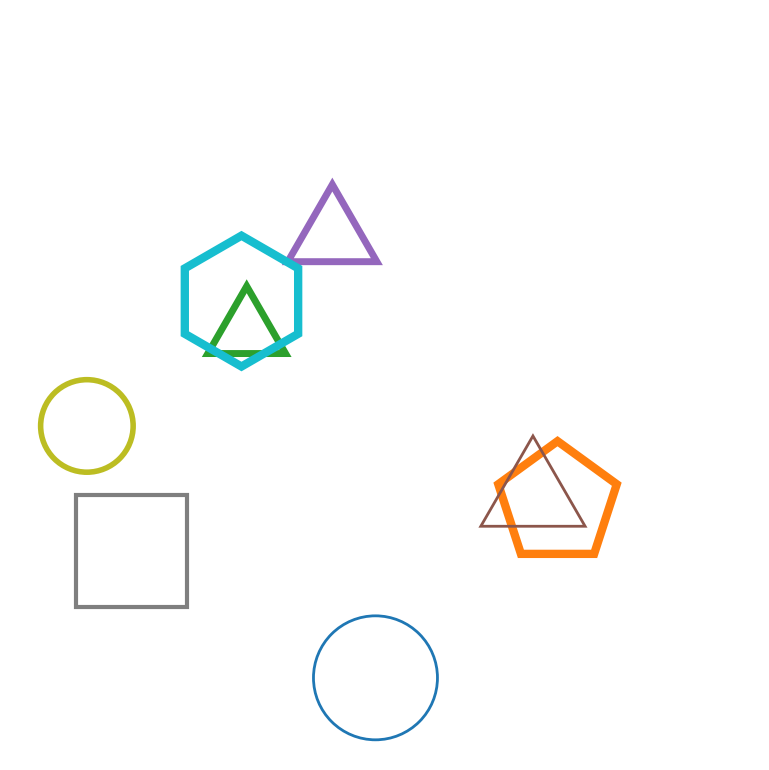[{"shape": "circle", "thickness": 1, "radius": 0.4, "center": [0.488, 0.12]}, {"shape": "pentagon", "thickness": 3, "radius": 0.4, "center": [0.724, 0.346]}, {"shape": "triangle", "thickness": 2.5, "radius": 0.29, "center": [0.32, 0.57]}, {"shape": "triangle", "thickness": 2.5, "radius": 0.33, "center": [0.432, 0.694]}, {"shape": "triangle", "thickness": 1, "radius": 0.39, "center": [0.692, 0.356]}, {"shape": "square", "thickness": 1.5, "radius": 0.36, "center": [0.171, 0.284]}, {"shape": "circle", "thickness": 2, "radius": 0.3, "center": [0.113, 0.447]}, {"shape": "hexagon", "thickness": 3, "radius": 0.42, "center": [0.314, 0.609]}]